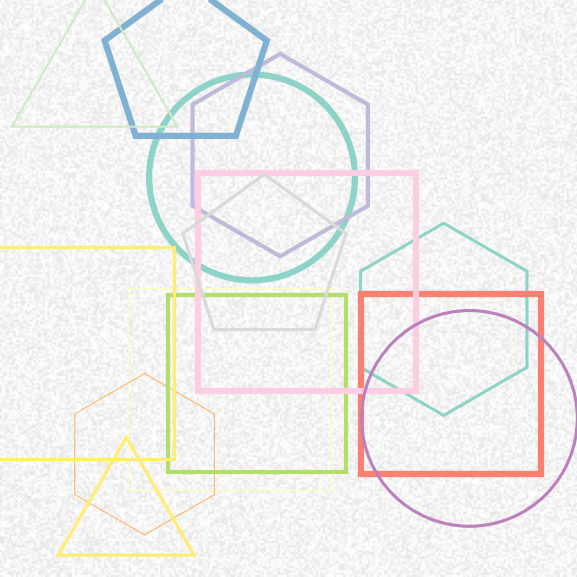[{"shape": "hexagon", "thickness": 1.5, "radius": 0.83, "center": [0.768, 0.446]}, {"shape": "circle", "thickness": 3, "radius": 0.89, "center": [0.437, 0.692]}, {"shape": "square", "thickness": 0.5, "radius": 0.88, "center": [0.397, 0.325]}, {"shape": "hexagon", "thickness": 2, "radius": 0.88, "center": [0.485, 0.73]}, {"shape": "square", "thickness": 3, "radius": 0.78, "center": [0.781, 0.335]}, {"shape": "pentagon", "thickness": 3, "radius": 0.74, "center": [0.322, 0.883]}, {"shape": "hexagon", "thickness": 0.5, "radius": 0.7, "center": [0.25, 0.213]}, {"shape": "square", "thickness": 2, "radius": 0.77, "center": [0.445, 0.335]}, {"shape": "square", "thickness": 3, "radius": 0.95, "center": [0.532, 0.511]}, {"shape": "pentagon", "thickness": 1.5, "radius": 0.74, "center": [0.458, 0.549]}, {"shape": "circle", "thickness": 1.5, "radius": 0.93, "center": [0.813, 0.275]}, {"shape": "triangle", "thickness": 1, "radius": 0.83, "center": [0.164, 0.863]}, {"shape": "square", "thickness": 1.5, "radius": 0.92, "center": [0.118, 0.387]}, {"shape": "triangle", "thickness": 1.5, "radius": 0.68, "center": [0.219, 0.106]}]